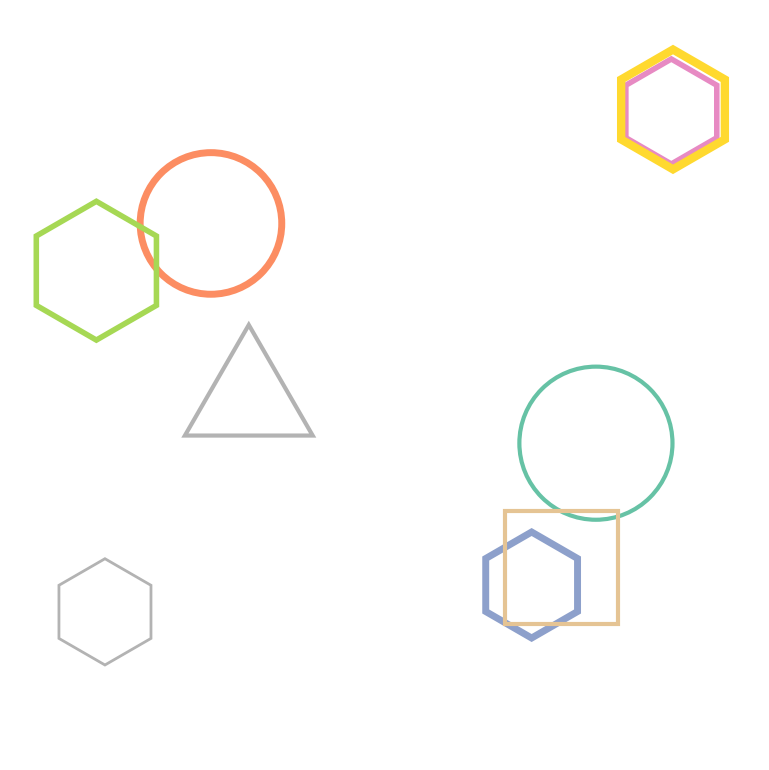[{"shape": "circle", "thickness": 1.5, "radius": 0.5, "center": [0.774, 0.424]}, {"shape": "circle", "thickness": 2.5, "radius": 0.46, "center": [0.274, 0.71]}, {"shape": "hexagon", "thickness": 2.5, "radius": 0.34, "center": [0.69, 0.24]}, {"shape": "hexagon", "thickness": 2, "radius": 0.34, "center": [0.872, 0.855]}, {"shape": "hexagon", "thickness": 2, "radius": 0.45, "center": [0.125, 0.648]}, {"shape": "hexagon", "thickness": 3, "radius": 0.39, "center": [0.874, 0.858]}, {"shape": "square", "thickness": 1.5, "radius": 0.37, "center": [0.729, 0.263]}, {"shape": "triangle", "thickness": 1.5, "radius": 0.48, "center": [0.323, 0.482]}, {"shape": "hexagon", "thickness": 1, "radius": 0.35, "center": [0.136, 0.205]}]